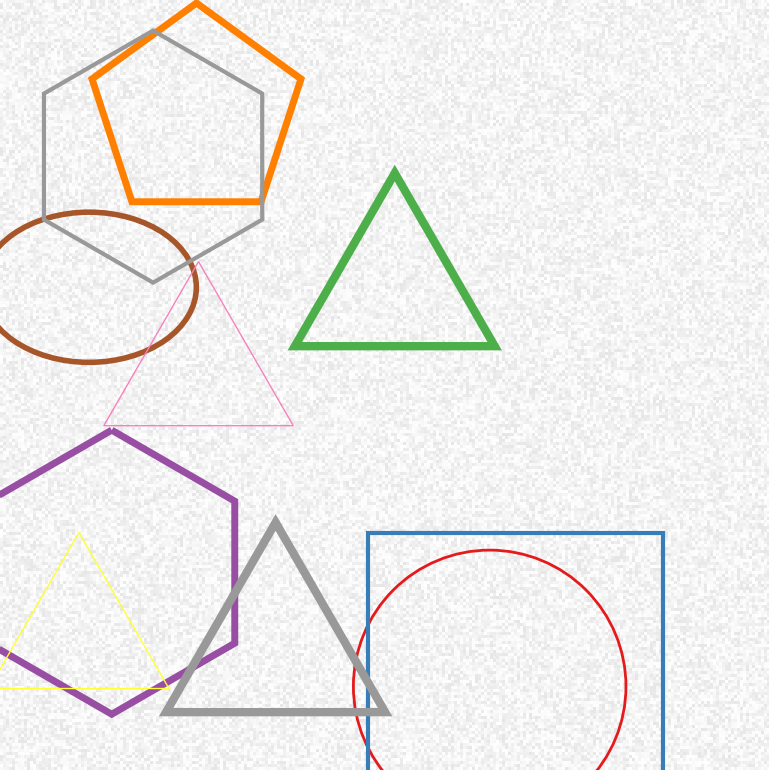[{"shape": "circle", "thickness": 1, "radius": 0.88, "center": [0.636, 0.109]}, {"shape": "square", "thickness": 1.5, "radius": 0.96, "center": [0.669, 0.117]}, {"shape": "triangle", "thickness": 3, "radius": 0.75, "center": [0.513, 0.625]}, {"shape": "hexagon", "thickness": 2.5, "radius": 0.92, "center": [0.145, 0.257]}, {"shape": "pentagon", "thickness": 2.5, "radius": 0.71, "center": [0.255, 0.853]}, {"shape": "triangle", "thickness": 0.5, "radius": 0.68, "center": [0.102, 0.173]}, {"shape": "oval", "thickness": 2, "radius": 0.7, "center": [0.116, 0.627]}, {"shape": "triangle", "thickness": 0.5, "radius": 0.71, "center": [0.258, 0.518]}, {"shape": "hexagon", "thickness": 1.5, "radius": 0.82, "center": [0.199, 0.797]}, {"shape": "triangle", "thickness": 3, "radius": 0.82, "center": [0.358, 0.157]}]